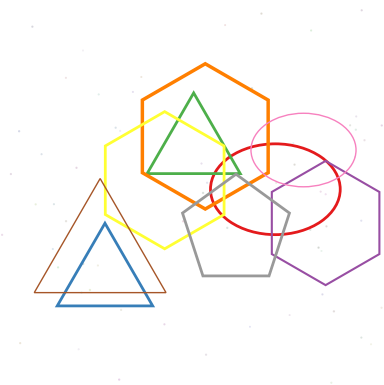[{"shape": "oval", "thickness": 2, "radius": 0.84, "center": [0.715, 0.508]}, {"shape": "triangle", "thickness": 2, "radius": 0.72, "center": [0.273, 0.277]}, {"shape": "triangle", "thickness": 2, "radius": 0.7, "center": [0.503, 0.619]}, {"shape": "hexagon", "thickness": 1.5, "radius": 0.81, "center": [0.846, 0.421]}, {"shape": "hexagon", "thickness": 2.5, "radius": 0.94, "center": [0.533, 0.646]}, {"shape": "hexagon", "thickness": 2, "radius": 0.89, "center": [0.428, 0.532]}, {"shape": "triangle", "thickness": 1, "radius": 0.99, "center": [0.26, 0.339]}, {"shape": "oval", "thickness": 1, "radius": 0.68, "center": [0.788, 0.61]}, {"shape": "pentagon", "thickness": 2, "radius": 0.73, "center": [0.613, 0.401]}]